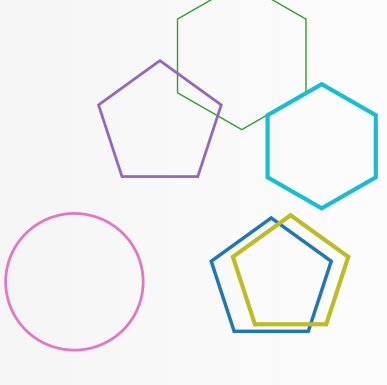[{"shape": "pentagon", "thickness": 2.5, "radius": 0.81, "center": [0.7, 0.271]}, {"shape": "hexagon", "thickness": 1, "radius": 0.96, "center": [0.624, 0.855]}, {"shape": "pentagon", "thickness": 2, "radius": 0.83, "center": [0.413, 0.676]}, {"shape": "circle", "thickness": 2, "radius": 0.89, "center": [0.192, 0.268]}, {"shape": "pentagon", "thickness": 3, "radius": 0.78, "center": [0.75, 0.284]}, {"shape": "hexagon", "thickness": 3, "radius": 0.81, "center": [0.83, 0.62]}]